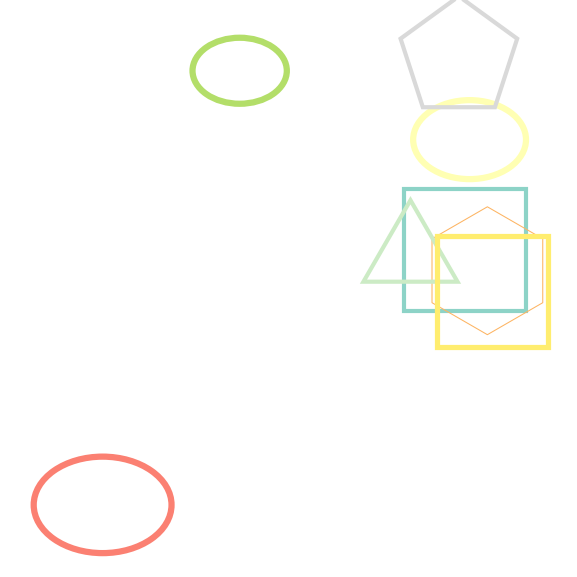[{"shape": "square", "thickness": 2, "radius": 0.53, "center": [0.805, 0.566]}, {"shape": "oval", "thickness": 3, "radius": 0.49, "center": [0.813, 0.757]}, {"shape": "oval", "thickness": 3, "radius": 0.6, "center": [0.178, 0.125]}, {"shape": "hexagon", "thickness": 0.5, "radius": 0.55, "center": [0.844, 0.53]}, {"shape": "oval", "thickness": 3, "radius": 0.41, "center": [0.415, 0.877]}, {"shape": "pentagon", "thickness": 2, "radius": 0.53, "center": [0.795, 0.899]}, {"shape": "triangle", "thickness": 2, "radius": 0.47, "center": [0.711, 0.558]}, {"shape": "square", "thickness": 2.5, "radius": 0.48, "center": [0.853, 0.494]}]